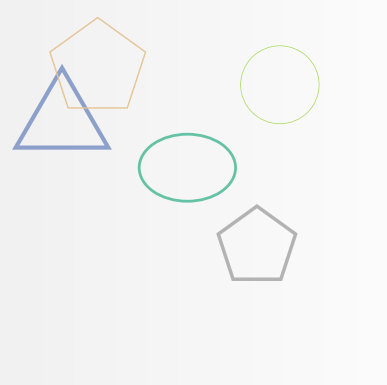[{"shape": "oval", "thickness": 2, "radius": 0.62, "center": [0.484, 0.564]}, {"shape": "triangle", "thickness": 3, "radius": 0.69, "center": [0.16, 0.686]}, {"shape": "circle", "thickness": 0.5, "radius": 0.51, "center": [0.722, 0.78]}, {"shape": "pentagon", "thickness": 1, "radius": 0.65, "center": [0.252, 0.825]}, {"shape": "pentagon", "thickness": 2.5, "radius": 0.52, "center": [0.663, 0.36]}]